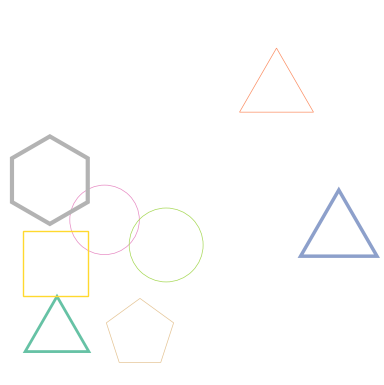[{"shape": "triangle", "thickness": 2, "radius": 0.48, "center": [0.148, 0.135]}, {"shape": "triangle", "thickness": 0.5, "radius": 0.55, "center": [0.718, 0.764]}, {"shape": "triangle", "thickness": 2.5, "radius": 0.57, "center": [0.88, 0.392]}, {"shape": "circle", "thickness": 0.5, "radius": 0.45, "center": [0.272, 0.429]}, {"shape": "circle", "thickness": 0.5, "radius": 0.48, "center": [0.432, 0.364]}, {"shape": "square", "thickness": 1, "radius": 0.42, "center": [0.144, 0.316]}, {"shape": "pentagon", "thickness": 0.5, "radius": 0.46, "center": [0.364, 0.133]}, {"shape": "hexagon", "thickness": 3, "radius": 0.57, "center": [0.13, 0.532]}]